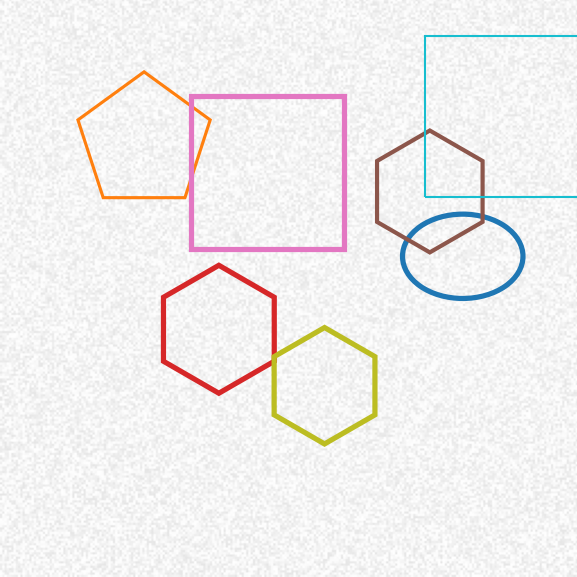[{"shape": "oval", "thickness": 2.5, "radius": 0.52, "center": [0.801, 0.555]}, {"shape": "pentagon", "thickness": 1.5, "radius": 0.6, "center": [0.249, 0.754]}, {"shape": "hexagon", "thickness": 2.5, "radius": 0.55, "center": [0.379, 0.429]}, {"shape": "hexagon", "thickness": 2, "radius": 0.53, "center": [0.744, 0.668]}, {"shape": "square", "thickness": 2.5, "radius": 0.67, "center": [0.463, 0.7]}, {"shape": "hexagon", "thickness": 2.5, "radius": 0.5, "center": [0.562, 0.331]}, {"shape": "square", "thickness": 1, "radius": 0.7, "center": [0.876, 0.797]}]